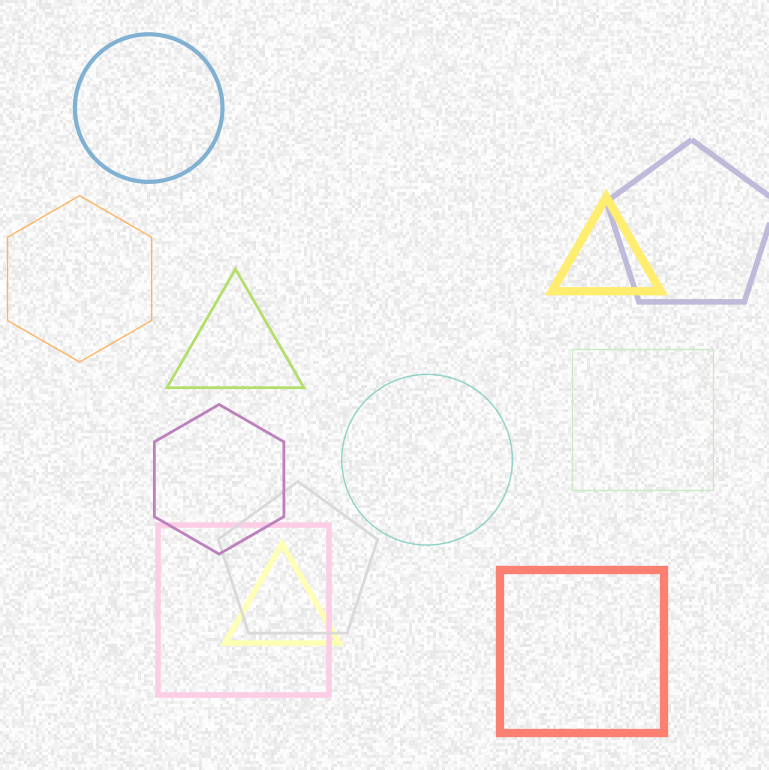[{"shape": "circle", "thickness": 0.5, "radius": 0.55, "center": [0.555, 0.403]}, {"shape": "triangle", "thickness": 2, "radius": 0.43, "center": [0.366, 0.208]}, {"shape": "pentagon", "thickness": 2, "radius": 0.58, "center": [0.898, 0.702]}, {"shape": "square", "thickness": 3, "radius": 0.53, "center": [0.756, 0.154]}, {"shape": "circle", "thickness": 1.5, "radius": 0.48, "center": [0.193, 0.86]}, {"shape": "hexagon", "thickness": 0.5, "radius": 0.54, "center": [0.103, 0.638]}, {"shape": "triangle", "thickness": 1, "radius": 0.51, "center": [0.306, 0.548]}, {"shape": "square", "thickness": 2, "radius": 0.55, "center": [0.316, 0.208]}, {"shape": "pentagon", "thickness": 1, "radius": 0.54, "center": [0.387, 0.266]}, {"shape": "hexagon", "thickness": 1, "radius": 0.49, "center": [0.285, 0.378]}, {"shape": "square", "thickness": 0.5, "radius": 0.46, "center": [0.834, 0.455]}, {"shape": "triangle", "thickness": 3, "radius": 0.41, "center": [0.787, 0.663]}]